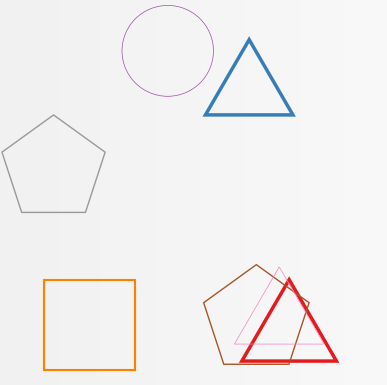[{"shape": "triangle", "thickness": 2.5, "radius": 0.7, "center": [0.746, 0.133]}, {"shape": "triangle", "thickness": 2.5, "radius": 0.65, "center": [0.643, 0.767]}, {"shape": "circle", "thickness": 0.5, "radius": 0.59, "center": [0.433, 0.868]}, {"shape": "square", "thickness": 1.5, "radius": 0.59, "center": [0.23, 0.155]}, {"shape": "pentagon", "thickness": 1, "radius": 0.72, "center": [0.662, 0.17]}, {"shape": "triangle", "thickness": 0.5, "radius": 0.67, "center": [0.721, 0.173]}, {"shape": "pentagon", "thickness": 1, "radius": 0.7, "center": [0.138, 0.562]}]